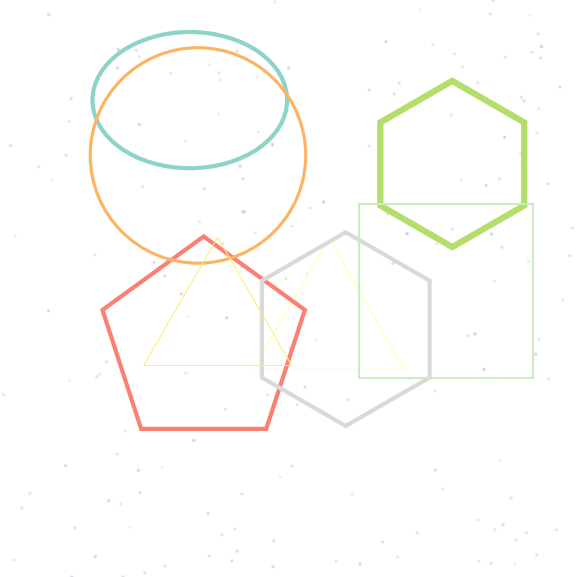[{"shape": "oval", "thickness": 2, "radius": 0.84, "center": [0.329, 0.826]}, {"shape": "triangle", "thickness": 0.5, "radius": 0.76, "center": [0.569, 0.435]}, {"shape": "pentagon", "thickness": 2, "radius": 0.92, "center": [0.353, 0.405]}, {"shape": "circle", "thickness": 1.5, "radius": 0.93, "center": [0.343, 0.73]}, {"shape": "hexagon", "thickness": 3, "radius": 0.72, "center": [0.783, 0.715]}, {"shape": "hexagon", "thickness": 2, "radius": 0.84, "center": [0.599, 0.429]}, {"shape": "square", "thickness": 1, "radius": 0.75, "center": [0.772, 0.496]}, {"shape": "triangle", "thickness": 0.5, "radius": 0.74, "center": [0.377, 0.44]}]